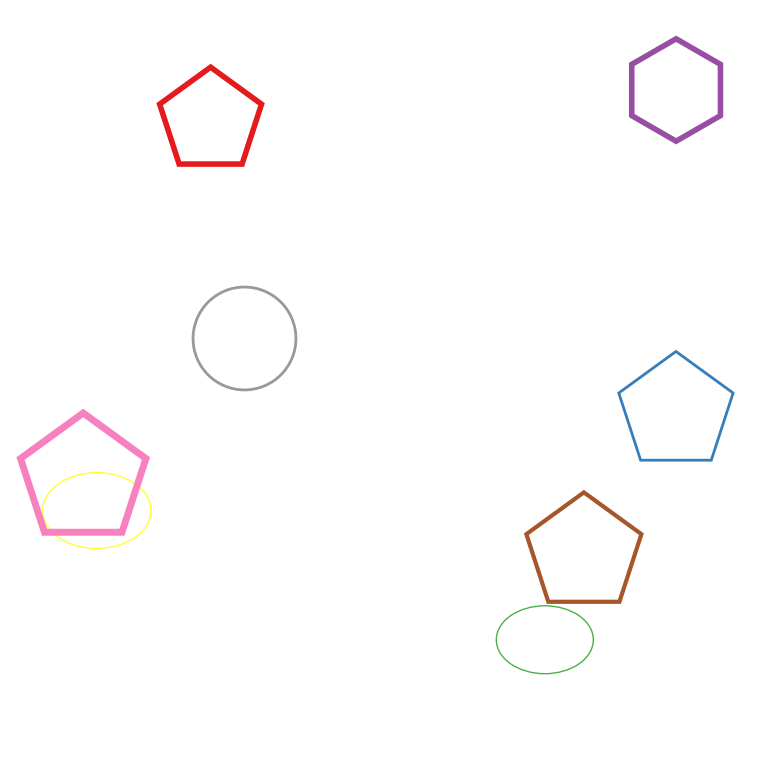[{"shape": "pentagon", "thickness": 2, "radius": 0.35, "center": [0.274, 0.843]}, {"shape": "pentagon", "thickness": 1, "radius": 0.39, "center": [0.878, 0.465]}, {"shape": "oval", "thickness": 0.5, "radius": 0.31, "center": [0.708, 0.169]}, {"shape": "hexagon", "thickness": 2, "radius": 0.33, "center": [0.878, 0.883]}, {"shape": "oval", "thickness": 0.5, "radius": 0.35, "center": [0.126, 0.337]}, {"shape": "pentagon", "thickness": 1.5, "radius": 0.39, "center": [0.758, 0.282]}, {"shape": "pentagon", "thickness": 2.5, "radius": 0.43, "center": [0.108, 0.378]}, {"shape": "circle", "thickness": 1, "radius": 0.33, "center": [0.318, 0.56]}]